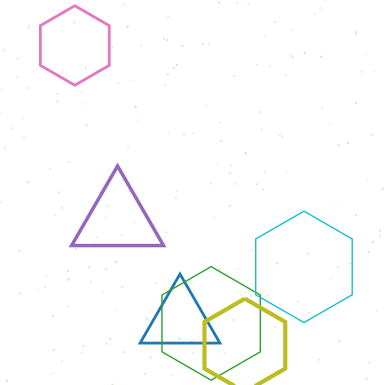[{"shape": "triangle", "thickness": 2, "radius": 0.6, "center": [0.468, 0.169]}, {"shape": "hexagon", "thickness": 1, "radius": 0.74, "center": [0.548, 0.16]}, {"shape": "triangle", "thickness": 2.5, "radius": 0.69, "center": [0.305, 0.431]}, {"shape": "hexagon", "thickness": 2, "radius": 0.52, "center": [0.194, 0.882]}, {"shape": "hexagon", "thickness": 3, "radius": 0.61, "center": [0.636, 0.103]}, {"shape": "hexagon", "thickness": 1, "radius": 0.72, "center": [0.79, 0.307]}]